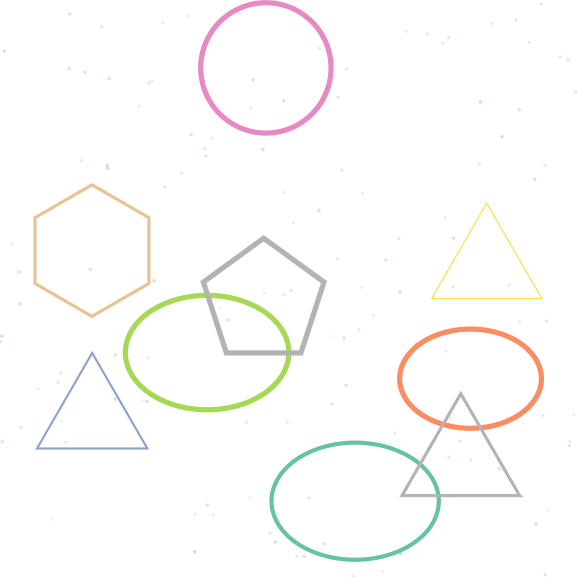[{"shape": "oval", "thickness": 2, "radius": 0.72, "center": [0.615, 0.131]}, {"shape": "oval", "thickness": 2.5, "radius": 0.61, "center": [0.815, 0.343]}, {"shape": "triangle", "thickness": 1, "radius": 0.55, "center": [0.16, 0.278]}, {"shape": "circle", "thickness": 2.5, "radius": 0.56, "center": [0.46, 0.882]}, {"shape": "oval", "thickness": 2.5, "radius": 0.71, "center": [0.359, 0.389]}, {"shape": "triangle", "thickness": 0.5, "radius": 0.55, "center": [0.843, 0.537]}, {"shape": "hexagon", "thickness": 1.5, "radius": 0.57, "center": [0.159, 0.565]}, {"shape": "pentagon", "thickness": 2.5, "radius": 0.55, "center": [0.457, 0.477]}, {"shape": "triangle", "thickness": 1.5, "radius": 0.59, "center": [0.798, 0.2]}]